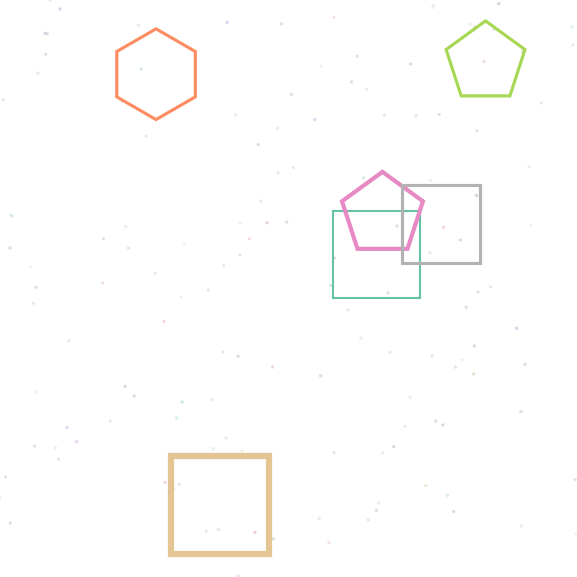[{"shape": "square", "thickness": 1, "radius": 0.38, "center": [0.652, 0.558]}, {"shape": "hexagon", "thickness": 1.5, "radius": 0.39, "center": [0.27, 0.871]}, {"shape": "pentagon", "thickness": 2, "radius": 0.37, "center": [0.662, 0.628]}, {"shape": "pentagon", "thickness": 1.5, "radius": 0.36, "center": [0.841, 0.891]}, {"shape": "square", "thickness": 3, "radius": 0.42, "center": [0.38, 0.124]}, {"shape": "square", "thickness": 1.5, "radius": 0.34, "center": [0.764, 0.611]}]